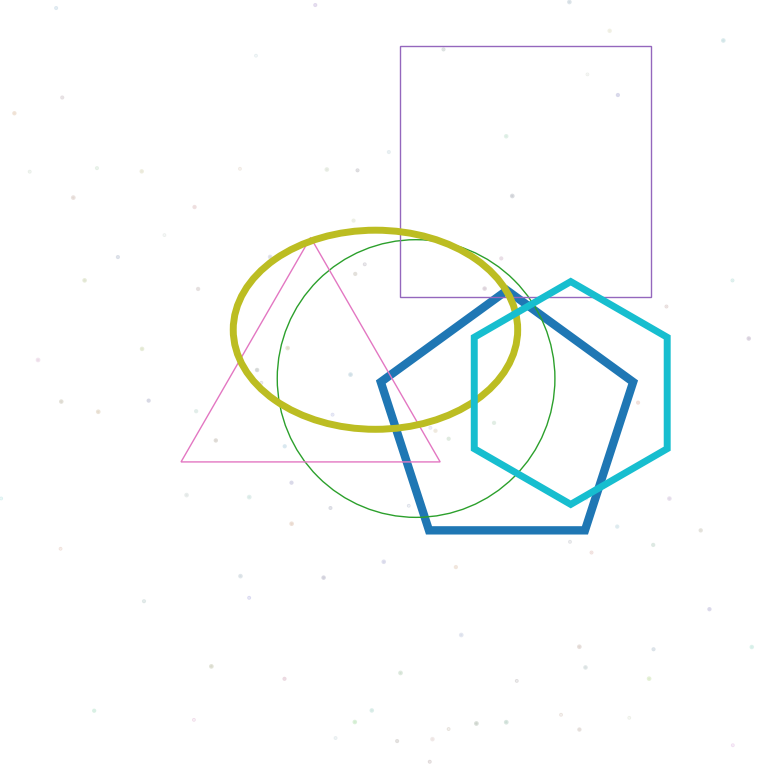[{"shape": "pentagon", "thickness": 3, "radius": 0.86, "center": [0.658, 0.451]}, {"shape": "circle", "thickness": 0.5, "radius": 0.9, "center": [0.54, 0.508]}, {"shape": "square", "thickness": 0.5, "radius": 0.81, "center": [0.683, 0.777]}, {"shape": "triangle", "thickness": 0.5, "radius": 0.97, "center": [0.403, 0.497]}, {"shape": "oval", "thickness": 2.5, "radius": 0.92, "center": [0.488, 0.572]}, {"shape": "hexagon", "thickness": 2.5, "radius": 0.72, "center": [0.741, 0.49]}]